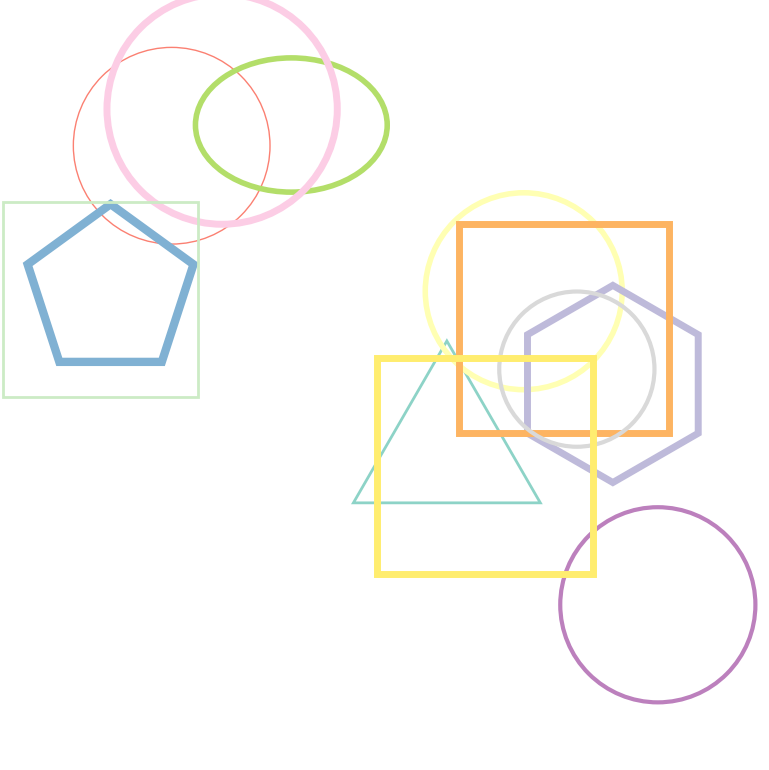[{"shape": "triangle", "thickness": 1, "radius": 0.7, "center": [0.58, 0.417]}, {"shape": "circle", "thickness": 2, "radius": 0.64, "center": [0.68, 0.622]}, {"shape": "hexagon", "thickness": 2.5, "radius": 0.64, "center": [0.796, 0.501]}, {"shape": "circle", "thickness": 0.5, "radius": 0.64, "center": [0.223, 0.811]}, {"shape": "pentagon", "thickness": 3, "radius": 0.57, "center": [0.144, 0.622]}, {"shape": "square", "thickness": 2.5, "radius": 0.68, "center": [0.732, 0.573]}, {"shape": "oval", "thickness": 2, "radius": 0.62, "center": [0.378, 0.838]}, {"shape": "circle", "thickness": 2.5, "radius": 0.75, "center": [0.288, 0.858]}, {"shape": "circle", "thickness": 1.5, "radius": 0.5, "center": [0.749, 0.521]}, {"shape": "circle", "thickness": 1.5, "radius": 0.63, "center": [0.854, 0.215]}, {"shape": "square", "thickness": 1, "radius": 0.63, "center": [0.13, 0.611]}, {"shape": "square", "thickness": 2.5, "radius": 0.7, "center": [0.63, 0.395]}]